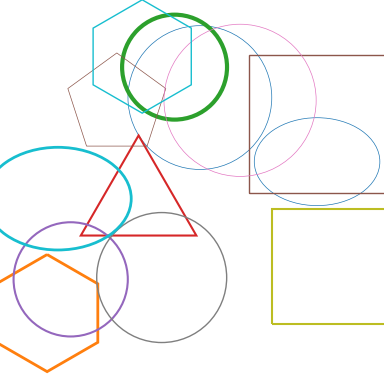[{"shape": "circle", "thickness": 0.5, "radius": 0.93, "center": [0.519, 0.747]}, {"shape": "oval", "thickness": 0.5, "radius": 0.82, "center": [0.824, 0.58]}, {"shape": "hexagon", "thickness": 2, "radius": 0.76, "center": [0.122, 0.187]}, {"shape": "circle", "thickness": 3, "radius": 0.68, "center": [0.453, 0.826]}, {"shape": "triangle", "thickness": 1.5, "radius": 0.87, "center": [0.36, 0.475]}, {"shape": "circle", "thickness": 1.5, "radius": 0.74, "center": [0.184, 0.274]}, {"shape": "square", "thickness": 1, "radius": 0.9, "center": [0.825, 0.679]}, {"shape": "pentagon", "thickness": 0.5, "radius": 0.67, "center": [0.303, 0.729]}, {"shape": "circle", "thickness": 0.5, "radius": 0.99, "center": [0.624, 0.739]}, {"shape": "circle", "thickness": 1, "radius": 0.84, "center": [0.42, 0.279]}, {"shape": "square", "thickness": 1.5, "radius": 0.74, "center": [0.854, 0.308]}, {"shape": "oval", "thickness": 2, "radius": 0.95, "center": [0.15, 0.484]}, {"shape": "hexagon", "thickness": 1, "radius": 0.74, "center": [0.369, 0.853]}]